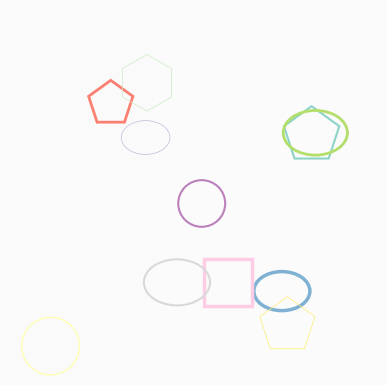[{"shape": "pentagon", "thickness": 1.5, "radius": 0.38, "center": [0.804, 0.649]}, {"shape": "circle", "thickness": 1, "radius": 0.37, "center": [0.13, 0.101]}, {"shape": "oval", "thickness": 0.5, "radius": 0.31, "center": [0.376, 0.643]}, {"shape": "pentagon", "thickness": 2, "radius": 0.3, "center": [0.286, 0.731]}, {"shape": "oval", "thickness": 2.5, "radius": 0.36, "center": [0.727, 0.244]}, {"shape": "oval", "thickness": 2, "radius": 0.41, "center": [0.814, 0.655]}, {"shape": "square", "thickness": 2.5, "radius": 0.31, "center": [0.589, 0.267]}, {"shape": "oval", "thickness": 1.5, "radius": 0.43, "center": [0.457, 0.267]}, {"shape": "circle", "thickness": 1.5, "radius": 0.3, "center": [0.521, 0.471]}, {"shape": "hexagon", "thickness": 0.5, "radius": 0.37, "center": [0.379, 0.785]}, {"shape": "pentagon", "thickness": 0.5, "radius": 0.37, "center": [0.742, 0.154]}]